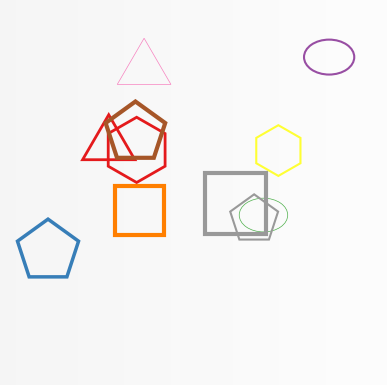[{"shape": "hexagon", "thickness": 2, "radius": 0.42, "center": [0.353, 0.611]}, {"shape": "triangle", "thickness": 2, "radius": 0.39, "center": [0.281, 0.624]}, {"shape": "pentagon", "thickness": 2.5, "radius": 0.41, "center": [0.124, 0.348]}, {"shape": "oval", "thickness": 0.5, "radius": 0.31, "center": [0.68, 0.441]}, {"shape": "oval", "thickness": 1.5, "radius": 0.32, "center": [0.849, 0.852]}, {"shape": "square", "thickness": 3, "radius": 0.31, "center": [0.359, 0.454]}, {"shape": "hexagon", "thickness": 1.5, "radius": 0.33, "center": [0.718, 0.609]}, {"shape": "pentagon", "thickness": 3, "radius": 0.4, "center": [0.349, 0.656]}, {"shape": "triangle", "thickness": 0.5, "radius": 0.4, "center": [0.372, 0.821]}, {"shape": "pentagon", "thickness": 1.5, "radius": 0.32, "center": [0.656, 0.43]}, {"shape": "square", "thickness": 3, "radius": 0.4, "center": [0.607, 0.472]}]